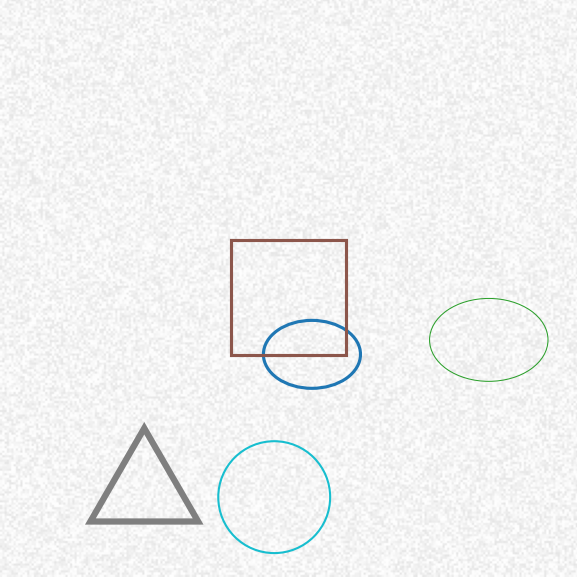[{"shape": "oval", "thickness": 1.5, "radius": 0.42, "center": [0.54, 0.386]}, {"shape": "oval", "thickness": 0.5, "radius": 0.51, "center": [0.846, 0.411]}, {"shape": "square", "thickness": 1.5, "radius": 0.5, "center": [0.5, 0.485]}, {"shape": "triangle", "thickness": 3, "radius": 0.54, "center": [0.25, 0.15]}, {"shape": "circle", "thickness": 1, "radius": 0.48, "center": [0.475, 0.138]}]